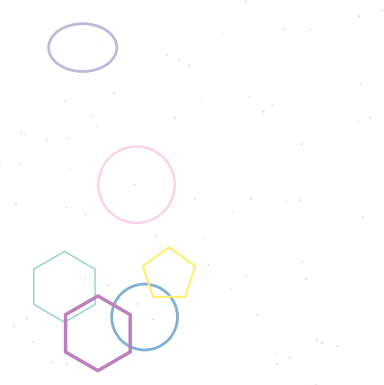[{"shape": "hexagon", "thickness": 1, "radius": 0.46, "center": [0.167, 0.255]}, {"shape": "oval", "thickness": 2, "radius": 0.44, "center": [0.215, 0.876]}, {"shape": "circle", "thickness": 2, "radius": 0.43, "center": [0.376, 0.177]}, {"shape": "circle", "thickness": 1.5, "radius": 0.5, "center": [0.355, 0.52]}, {"shape": "hexagon", "thickness": 2.5, "radius": 0.48, "center": [0.254, 0.134]}, {"shape": "pentagon", "thickness": 1.5, "radius": 0.36, "center": [0.439, 0.287]}]